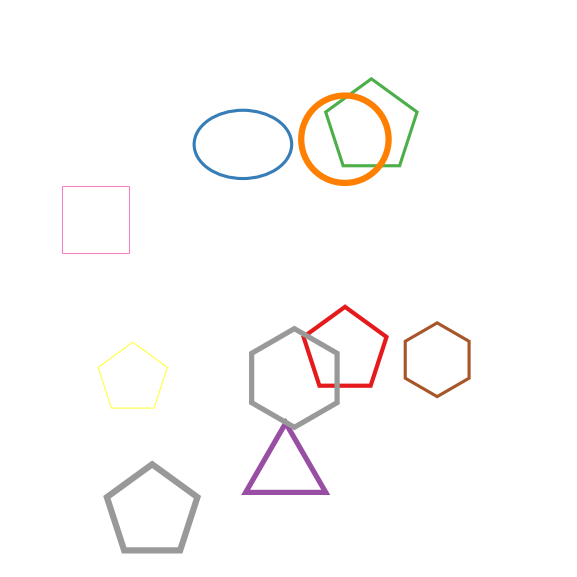[{"shape": "pentagon", "thickness": 2, "radius": 0.38, "center": [0.597, 0.392]}, {"shape": "oval", "thickness": 1.5, "radius": 0.42, "center": [0.421, 0.749]}, {"shape": "pentagon", "thickness": 1.5, "radius": 0.42, "center": [0.643, 0.779]}, {"shape": "triangle", "thickness": 2.5, "radius": 0.4, "center": [0.495, 0.187]}, {"shape": "circle", "thickness": 3, "radius": 0.38, "center": [0.597, 0.758]}, {"shape": "pentagon", "thickness": 0.5, "radius": 0.31, "center": [0.23, 0.343]}, {"shape": "hexagon", "thickness": 1.5, "radius": 0.32, "center": [0.757, 0.376]}, {"shape": "square", "thickness": 0.5, "radius": 0.29, "center": [0.165, 0.619]}, {"shape": "pentagon", "thickness": 3, "radius": 0.41, "center": [0.263, 0.113]}, {"shape": "hexagon", "thickness": 2.5, "radius": 0.43, "center": [0.51, 0.345]}]